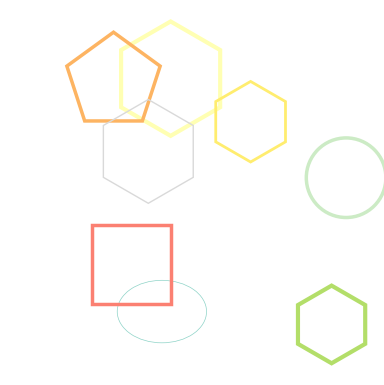[{"shape": "oval", "thickness": 0.5, "radius": 0.58, "center": [0.421, 0.191]}, {"shape": "hexagon", "thickness": 3, "radius": 0.74, "center": [0.443, 0.796]}, {"shape": "square", "thickness": 2.5, "radius": 0.51, "center": [0.342, 0.313]}, {"shape": "pentagon", "thickness": 2.5, "radius": 0.64, "center": [0.295, 0.789]}, {"shape": "hexagon", "thickness": 3, "radius": 0.5, "center": [0.861, 0.157]}, {"shape": "hexagon", "thickness": 1, "radius": 0.67, "center": [0.385, 0.607]}, {"shape": "circle", "thickness": 2.5, "radius": 0.52, "center": [0.899, 0.538]}, {"shape": "hexagon", "thickness": 2, "radius": 0.52, "center": [0.651, 0.684]}]